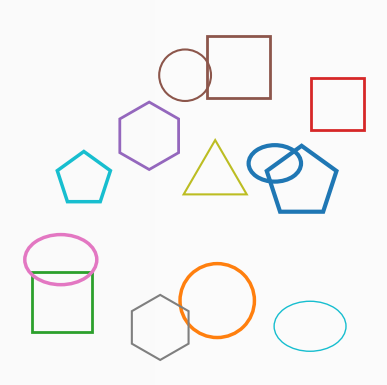[{"shape": "pentagon", "thickness": 3, "radius": 0.47, "center": [0.778, 0.527]}, {"shape": "oval", "thickness": 3, "radius": 0.34, "center": [0.709, 0.576]}, {"shape": "circle", "thickness": 2.5, "radius": 0.48, "center": [0.561, 0.219]}, {"shape": "square", "thickness": 2, "radius": 0.39, "center": [0.159, 0.217]}, {"shape": "square", "thickness": 2, "radius": 0.34, "center": [0.87, 0.73]}, {"shape": "hexagon", "thickness": 2, "radius": 0.44, "center": [0.385, 0.647]}, {"shape": "circle", "thickness": 1.5, "radius": 0.33, "center": [0.478, 0.805]}, {"shape": "square", "thickness": 2, "radius": 0.41, "center": [0.615, 0.826]}, {"shape": "oval", "thickness": 2.5, "radius": 0.46, "center": [0.157, 0.326]}, {"shape": "hexagon", "thickness": 1.5, "radius": 0.42, "center": [0.413, 0.15]}, {"shape": "triangle", "thickness": 1.5, "radius": 0.47, "center": [0.555, 0.542]}, {"shape": "oval", "thickness": 1, "radius": 0.46, "center": [0.8, 0.153]}, {"shape": "pentagon", "thickness": 2.5, "radius": 0.36, "center": [0.216, 0.534]}]